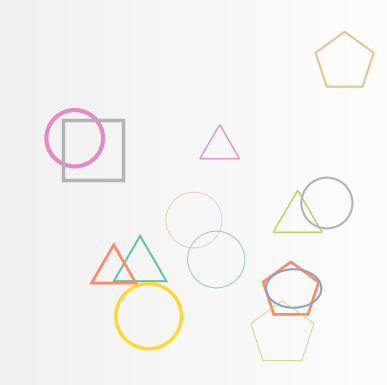[{"shape": "circle", "thickness": 0.5, "radius": 0.37, "center": [0.558, 0.326]}, {"shape": "triangle", "thickness": 1.5, "radius": 0.39, "center": [0.362, 0.309]}, {"shape": "triangle", "thickness": 2, "radius": 0.33, "center": [0.293, 0.298]}, {"shape": "pentagon", "thickness": 2, "radius": 0.38, "center": [0.751, 0.244]}, {"shape": "oval", "thickness": 1.5, "radius": 0.36, "center": [0.758, 0.251]}, {"shape": "triangle", "thickness": 1, "radius": 0.3, "center": [0.567, 0.617]}, {"shape": "circle", "thickness": 3, "radius": 0.37, "center": [0.193, 0.641]}, {"shape": "pentagon", "thickness": 0.5, "radius": 0.43, "center": [0.729, 0.133]}, {"shape": "triangle", "thickness": 1, "radius": 0.36, "center": [0.768, 0.433]}, {"shape": "circle", "thickness": 2.5, "radius": 0.42, "center": [0.384, 0.179]}, {"shape": "circle", "thickness": 0.5, "radius": 0.36, "center": [0.501, 0.428]}, {"shape": "pentagon", "thickness": 1.5, "radius": 0.39, "center": [0.889, 0.839]}, {"shape": "circle", "thickness": 1.5, "radius": 0.33, "center": [0.844, 0.473]}, {"shape": "square", "thickness": 2.5, "radius": 0.39, "center": [0.241, 0.611]}]